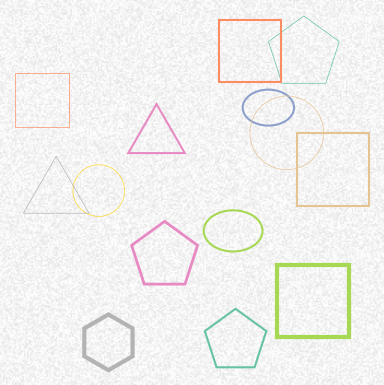[{"shape": "pentagon", "thickness": 0.5, "radius": 0.48, "center": [0.789, 0.862]}, {"shape": "pentagon", "thickness": 1.5, "radius": 0.42, "center": [0.612, 0.114]}, {"shape": "square", "thickness": 1.5, "radius": 0.4, "center": [0.65, 0.868]}, {"shape": "square", "thickness": 0.5, "radius": 0.35, "center": [0.11, 0.741]}, {"shape": "oval", "thickness": 1.5, "radius": 0.33, "center": [0.697, 0.72]}, {"shape": "triangle", "thickness": 1.5, "radius": 0.42, "center": [0.407, 0.645]}, {"shape": "pentagon", "thickness": 2, "radius": 0.45, "center": [0.428, 0.335]}, {"shape": "oval", "thickness": 1.5, "radius": 0.38, "center": [0.605, 0.4]}, {"shape": "square", "thickness": 3, "radius": 0.47, "center": [0.813, 0.219]}, {"shape": "circle", "thickness": 0.5, "radius": 0.34, "center": [0.257, 0.505]}, {"shape": "square", "thickness": 1.5, "radius": 0.47, "center": [0.865, 0.56]}, {"shape": "circle", "thickness": 0.5, "radius": 0.48, "center": [0.745, 0.655]}, {"shape": "hexagon", "thickness": 3, "radius": 0.36, "center": [0.282, 0.111]}, {"shape": "triangle", "thickness": 0.5, "radius": 0.49, "center": [0.146, 0.496]}]